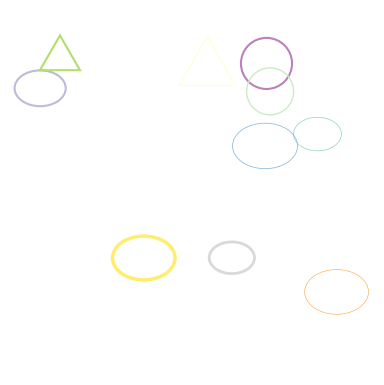[{"shape": "oval", "thickness": 0.5, "radius": 0.31, "center": [0.825, 0.652]}, {"shape": "triangle", "thickness": 0.5, "radius": 0.42, "center": [0.538, 0.821]}, {"shape": "oval", "thickness": 1.5, "radius": 0.33, "center": [0.104, 0.771]}, {"shape": "oval", "thickness": 0.5, "radius": 0.42, "center": [0.688, 0.621]}, {"shape": "oval", "thickness": 0.5, "radius": 0.41, "center": [0.874, 0.242]}, {"shape": "triangle", "thickness": 1.5, "radius": 0.3, "center": [0.156, 0.848]}, {"shape": "oval", "thickness": 2, "radius": 0.29, "center": [0.602, 0.331]}, {"shape": "circle", "thickness": 1.5, "radius": 0.33, "center": [0.692, 0.835]}, {"shape": "circle", "thickness": 1, "radius": 0.31, "center": [0.702, 0.763]}, {"shape": "oval", "thickness": 2.5, "radius": 0.41, "center": [0.374, 0.33]}]